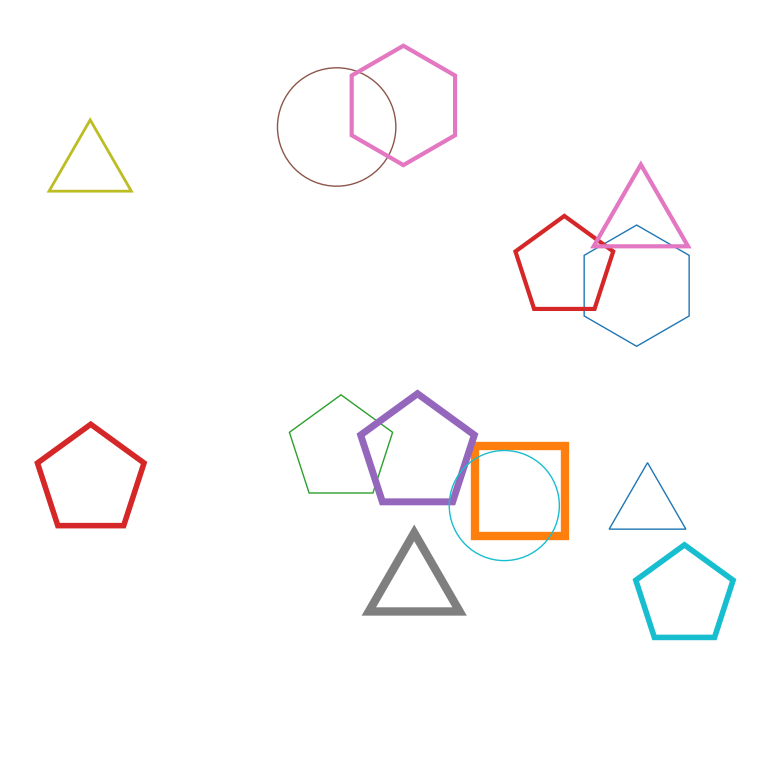[{"shape": "hexagon", "thickness": 0.5, "radius": 0.39, "center": [0.827, 0.629]}, {"shape": "triangle", "thickness": 0.5, "radius": 0.29, "center": [0.841, 0.342]}, {"shape": "square", "thickness": 3, "radius": 0.29, "center": [0.675, 0.363]}, {"shape": "pentagon", "thickness": 0.5, "radius": 0.35, "center": [0.443, 0.417]}, {"shape": "pentagon", "thickness": 2, "radius": 0.36, "center": [0.118, 0.376]}, {"shape": "pentagon", "thickness": 1.5, "radius": 0.33, "center": [0.733, 0.653]}, {"shape": "pentagon", "thickness": 2.5, "radius": 0.39, "center": [0.542, 0.411]}, {"shape": "circle", "thickness": 0.5, "radius": 0.38, "center": [0.437, 0.835]}, {"shape": "triangle", "thickness": 1.5, "radius": 0.35, "center": [0.832, 0.716]}, {"shape": "hexagon", "thickness": 1.5, "radius": 0.39, "center": [0.524, 0.863]}, {"shape": "triangle", "thickness": 3, "radius": 0.34, "center": [0.538, 0.24]}, {"shape": "triangle", "thickness": 1, "radius": 0.31, "center": [0.117, 0.783]}, {"shape": "circle", "thickness": 0.5, "radius": 0.36, "center": [0.655, 0.343]}, {"shape": "pentagon", "thickness": 2, "radius": 0.33, "center": [0.889, 0.226]}]